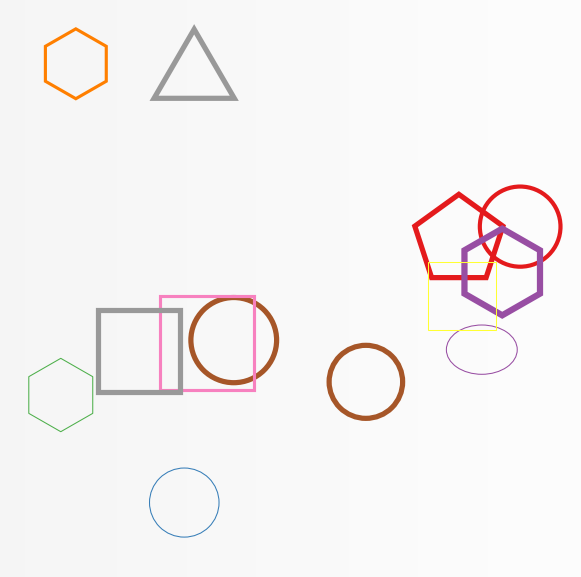[{"shape": "circle", "thickness": 2, "radius": 0.35, "center": [0.895, 0.607]}, {"shape": "pentagon", "thickness": 2.5, "radius": 0.4, "center": [0.789, 0.583]}, {"shape": "circle", "thickness": 0.5, "radius": 0.3, "center": [0.317, 0.129]}, {"shape": "hexagon", "thickness": 0.5, "radius": 0.32, "center": [0.105, 0.315]}, {"shape": "hexagon", "thickness": 3, "radius": 0.38, "center": [0.864, 0.528]}, {"shape": "oval", "thickness": 0.5, "radius": 0.3, "center": [0.829, 0.394]}, {"shape": "hexagon", "thickness": 1.5, "radius": 0.3, "center": [0.13, 0.889]}, {"shape": "square", "thickness": 0.5, "radius": 0.29, "center": [0.795, 0.487]}, {"shape": "circle", "thickness": 2.5, "radius": 0.37, "center": [0.402, 0.41]}, {"shape": "circle", "thickness": 2.5, "radius": 0.32, "center": [0.629, 0.338]}, {"shape": "square", "thickness": 1.5, "radius": 0.41, "center": [0.356, 0.405]}, {"shape": "square", "thickness": 2.5, "radius": 0.35, "center": [0.239, 0.392]}, {"shape": "triangle", "thickness": 2.5, "radius": 0.4, "center": [0.334, 0.869]}]